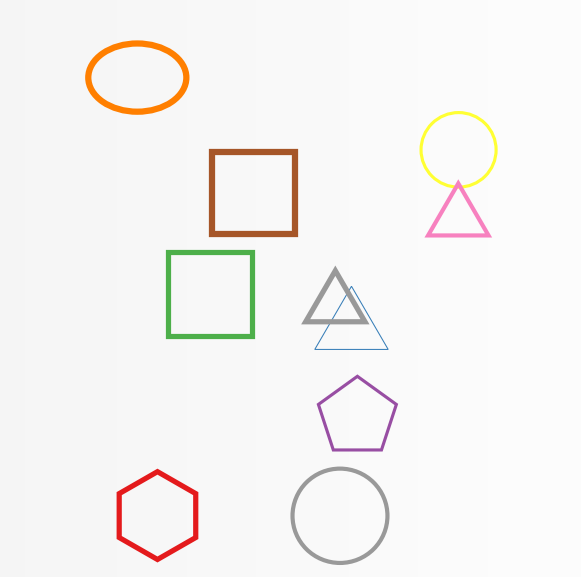[{"shape": "hexagon", "thickness": 2.5, "radius": 0.38, "center": [0.271, 0.106]}, {"shape": "triangle", "thickness": 0.5, "radius": 0.36, "center": [0.605, 0.431]}, {"shape": "square", "thickness": 2.5, "radius": 0.36, "center": [0.361, 0.489]}, {"shape": "pentagon", "thickness": 1.5, "radius": 0.35, "center": [0.615, 0.277]}, {"shape": "oval", "thickness": 3, "radius": 0.42, "center": [0.236, 0.865]}, {"shape": "circle", "thickness": 1.5, "radius": 0.32, "center": [0.789, 0.74]}, {"shape": "square", "thickness": 3, "radius": 0.36, "center": [0.436, 0.666]}, {"shape": "triangle", "thickness": 2, "radius": 0.3, "center": [0.788, 0.621]}, {"shape": "triangle", "thickness": 2.5, "radius": 0.29, "center": [0.577, 0.471]}, {"shape": "circle", "thickness": 2, "radius": 0.41, "center": [0.585, 0.106]}]